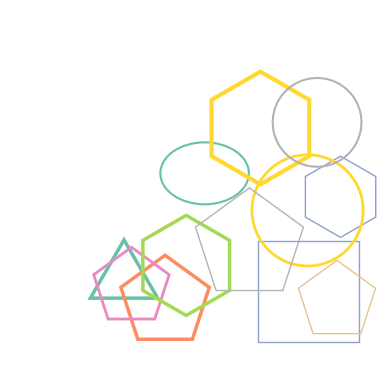[{"shape": "oval", "thickness": 1.5, "radius": 0.57, "center": [0.531, 0.55]}, {"shape": "triangle", "thickness": 2.5, "radius": 0.5, "center": [0.322, 0.276]}, {"shape": "pentagon", "thickness": 2.5, "radius": 0.6, "center": [0.429, 0.216]}, {"shape": "hexagon", "thickness": 1, "radius": 0.53, "center": [0.885, 0.489]}, {"shape": "square", "thickness": 1, "radius": 0.65, "center": [0.801, 0.242]}, {"shape": "pentagon", "thickness": 2, "radius": 0.52, "center": [0.341, 0.255]}, {"shape": "hexagon", "thickness": 2.5, "radius": 0.65, "center": [0.484, 0.311]}, {"shape": "hexagon", "thickness": 3, "radius": 0.73, "center": [0.676, 0.668]}, {"shape": "circle", "thickness": 2, "radius": 0.72, "center": [0.799, 0.454]}, {"shape": "pentagon", "thickness": 1, "radius": 0.53, "center": [0.875, 0.219]}, {"shape": "circle", "thickness": 1.5, "radius": 0.58, "center": [0.824, 0.682]}, {"shape": "pentagon", "thickness": 1, "radius": 0.74, "center": [0.648, 0.365]}]